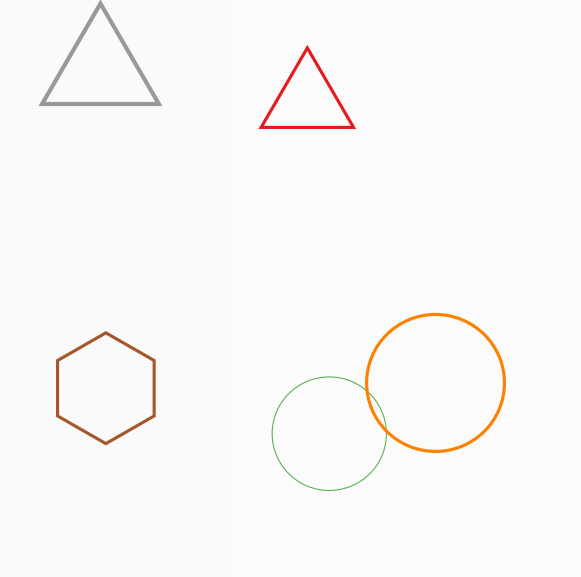[{"shape": "triangle", "thickness": 1.5, "radius": 0.46, "center": [0.529, 0.824]}, {"shape": "circle", "thickness": 0.5, "radius": 0.49, "center": [0.566, 0.248]}, {"shape": "circle", "thickness": 1.5, "radius": 0.59, "center": [0.749, 0.336]}, {"shape": "hexagon", "thickness": 1.5, "radius": 0.48, "center": [0.182, 0.327]}, {"shape": "triangle", "thickness": 2, "radius": 0.58, "center": [0.173, 0.877]}]